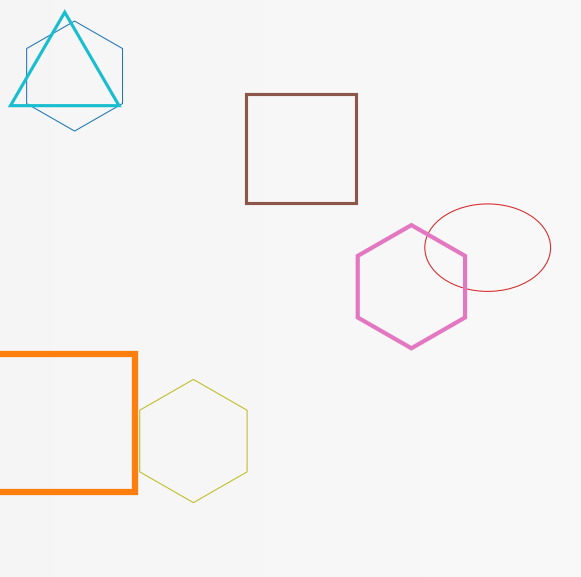[{"shape": "hexagon", "thickness": 0.5, "radius": 0.48, "center": [0.128, 0.867]}, {"shape": "square", "thickness": 3, "radius": 0.6, "center": [0.113, 0.267]}, {"shape": "oval", "thickness": 0.5, "radius": 0.54, "center": [0.839, 0.57]}, {"shape": "square", "thickness": 1.5, "radius": 0.47, "center": [0.518, 0.743]}, {"shape": "hexagon", "thickness": 2, "radius": 0.53, "center": [0.708, 0.503]}, {"shape": "hexagon", "thickness": 0.5, "radius": 0.53, "center": [0.333, 0.235]}, {"shape": "triangle", "thickness": 1.5, "radius": 0.54, "center": [0.111, 0.87]}]